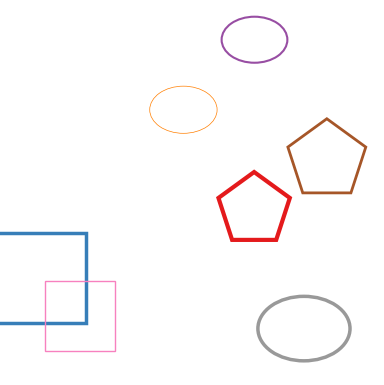[{"shape": "pentagon", "thickness": 3, "radius": 0.49, "center": [0.66, 0.456]}, {"shape": "square", "thickness": 2.5, "radius": 0.59, "center": [0.106, 0.278]}, {"shape": "oval", "thickness": 1.5, "radius": 0.43, "center": [0.661, 0.897]}, {"shape": "oval", "thickness": 0.5, "radius": 0.44, "center": [0.476, 0.715]}, {"shape": "pentagon", "thickness": 2, "radius": 0.53, "center": [0.849, 0.585]}, {"shape": "square", "thickness": 1, "radius": 0.45, "center": [0.207, 0.178]}, {"shape": "oval", "thickness": 2.5, "radius": 0.6, "center": [0.79, 0.147]}]